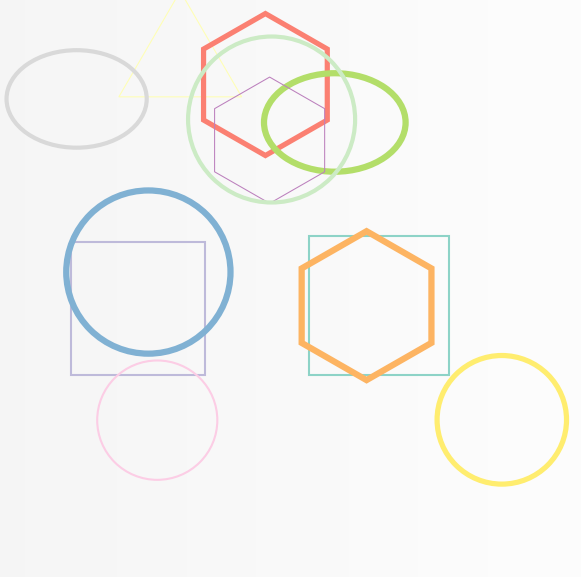[{"shape": "square", "thickness": 1, "radius": 0.6, "center": [0.652, 0.471]}, {"shape": "triangle", "thickness": 0.5, "radius": 0.61, "center": [0.31, 0.892]}, {"shape": "square", "thickness": 1, "radius": 0.58, "center": [0.237, 0.465]}, {"shape": "hexagon", "thickness": 2.5, "radius": 0.61, "center": [0.457, 0.853]}, {"shape": "circle", "thickness": 3, "radius": 0.71, "center": [0.255, 0.528]}, {"shape": "hexagon", "thickness": 3, "radius": 0.64, "center": [0.631, 0.47]}, {"shape": "oval", "thickness": 3, "radius": 0.61, "center": [0.576, 0.787]}, {"shape": "circle", "thickness": 1, "radius": 0.52, "center": [0.271, 0.272]}, {"shape": "oval", "thickness": 2, "radius": 0.6, "center": [0.132, 0.828]}, {"shape": "hexagon", "thickness": 0.5, "radius": 0.55, "center": [0.464, 0.756]}, {"shape": "circle", "thickness": 2, "radius": 0.72, "center": [0.467, 0.792]}, {"shape": "circle", "thickness": 2.5, "radius": 0.56, "center": [0.863, 0.272]}]